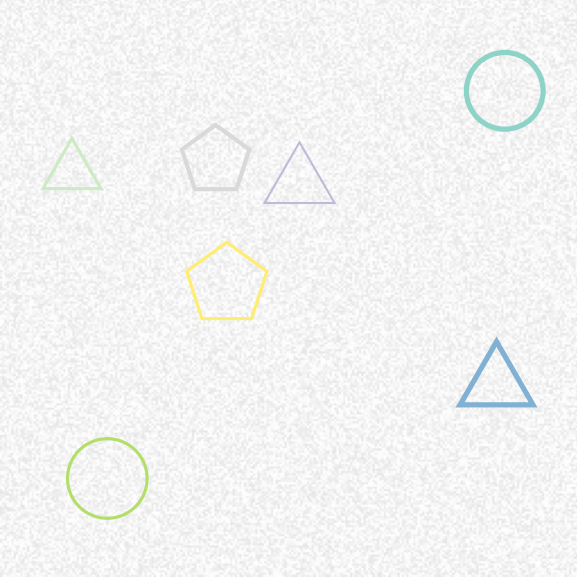[{"shape": "circle", "thickness": 2.5, "radius": 0.33, "center": [0.874, 0.842]}, {"shape": "triangle", "thickness": 1, "radius": 0.35, "center": [0.519, 0.683]}, {"shape": "triangle", "thickness": 2.5, "radius": 0.36, "center": [0.86, 0.335]}, {"shape": "circle", "thickness": 1.5, "radius": 0.34, "center": [0.186, 0.171]}, {"shape": "pentagon", "thickness": 2, "radius": 0.31, "center": [0.373, 0.721]}, {"shape": "triangle", "thickness": 1.5, "radius": 0.29, "center": [0.125, 0.702]}, {"shape": "pentagon", "thickness": 1.5, "radius": 0.37, "center": [0.393, 0.507]}]